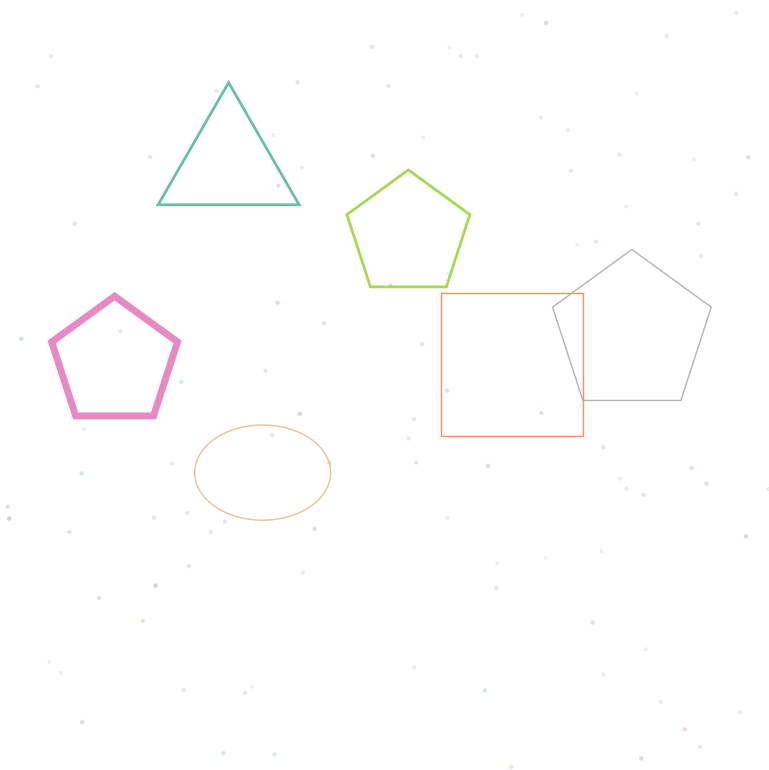[{"shape": "triangle", "thickness": 1, "radius": 0.53, "center": [0.297, 0.787]}, {"shape": "square", "thickness": 0.5, "radius": 0.46, "center": [0.665, 0.526]}, {"shape": "pentagon", "thickness": 2.5, "radius": 0.43, "center": [0.149, 0.529]}, {"shape": "pentagon", "thickness": 1, "radius": 0.42, "center": [0.53, 0.695]}, {"shape": "oval", "thickness": 0.5, "radius": 0.44, "center": [0.341, 0.386]}, {"shape": "pentagon", "thickness": 0.5, "radius": 0.54, "center": [0.821, 0.568]}]